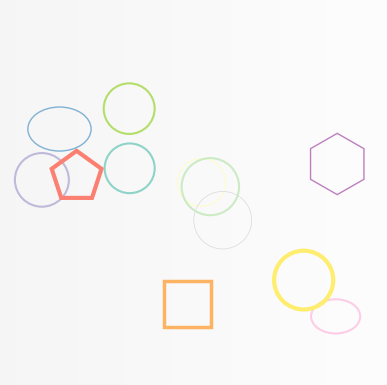[{"shape": "circle", "thickness": 1.5, "radius": 0.32, "center": [0.335, 0.563]}, {"shape": "circle", "thickness": 0.5, "radius": 0.31, "center": [0.52, 0.527]}, {"shape": "circle", "thickness": 1.5, "radius": 0.35, "center": [0.108, 0.533]}, {"shape": "pentagon", "thickness": 3, "radius": 0.34, "center": [0.198, 0.541]}, {"shape": "oval", "thickness": 1, "radius": 0.41, "center": [0.154, 0.665]}, {"shape": "square", "thickness": 2.5, "radius": 0.3, "center": [0.484, 0.211]}, {"shape": "circle", "thickness": 1.5, "radius": 0.33, "center": [0.333, 0.718]}, {"shape": "oval", "thickness": 1.5, "radius": 0.32, "center": [0.866, 0.178]}, {"shape": "circle", "thickness": 0.5, "radius": 0.37, "center": [0.575, 0.428]}, {"shape": "hexagon", "thickness": 1, "radius": 0.4, "center": [0.87, 0.574]}, {"shape": "circle", "thickness": 1.5, "radius": 0.37, "center": [0.543, 0.515]}, {"shape": "circle", "thickness": 3, "radius": 0.38, "center": [0.784, 0.273]}]